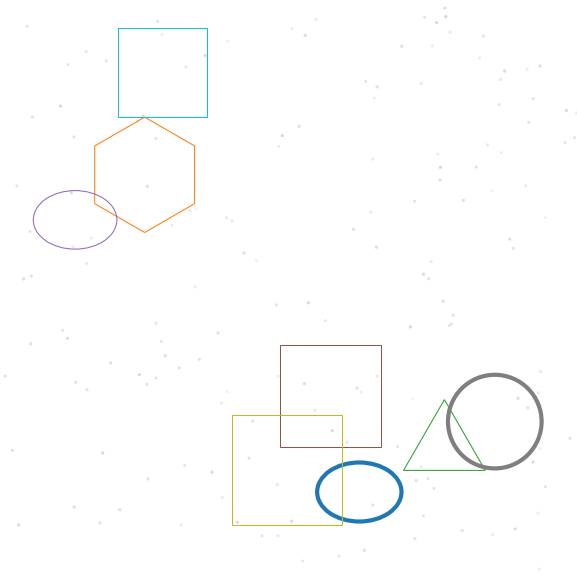[{"shape": "oval", "thickness": 2, "radius": 0.37, "center": [0.622, 0.147]}, {"shape": "hexagon", "thickness": 0.5, "radius": 0.5, "center": [0.25, 0.696]}, {"shape": "triangle", "thickness": 0.5, "radius": 0.41, "center": [0.77, 0.225]}, {"shape": "oval", "thickness": 0.5, "radius": 0.36, "center": [0.13, 0.618]}, {"shape": "square", "thickness": 0.5, "radius": 0.44, "center": [0.572, 0.313]}, {"shape": "circle", "thickness": 2, "radius": 0.41, "center": [0.857, 0.269]}, {"shape": "square", "thickness": 0.5, "radius": 0.48, "center": [0.497, 0.186]}, {"shape": "square", "thickness": 0.5, "radius": 0.39, "center": [0.281, 0.874]}]